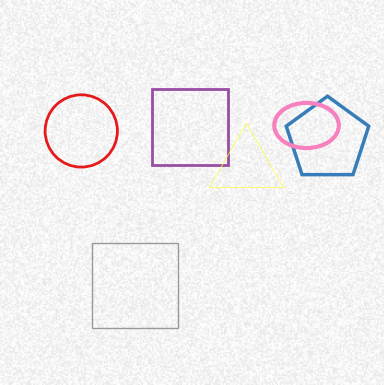[{"shape": "circle", "thickness": 2, "radius": 0.47, "center": [0.211, 0.66]}, {"shape": "pentagon", "thickness": 2.5, "radius": 0.56, "center": [0.851, 0.637]}, {"shape": "square", "thickness": 2, "radius": 0.49, "center": [0.493, 0.67]}, {"shape": "triangle", "thickness": 0.5, "radius": 0.56, "center": [0.64, 0.569]}, {"shape": "oval", "thickness": 3, "radius": 0.42, "center": [0.796, 0.674]}, {"shape": "square", "thickness": 1, "radius": 0.55, "center": [0.351, 0.258]}]